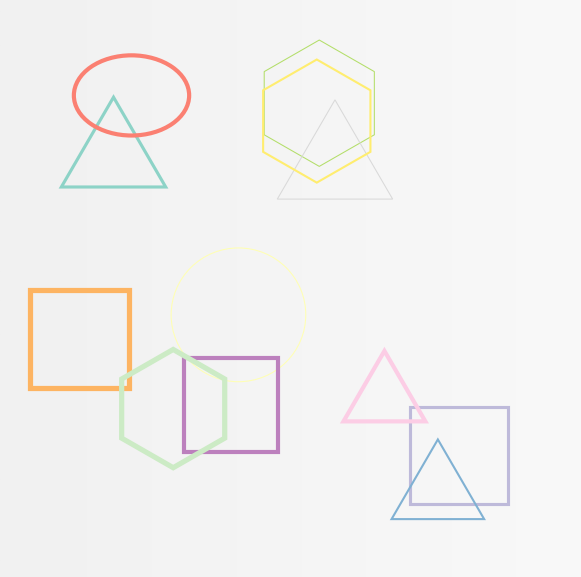[{"shape": "triangle", "thickness": 1.5, "radius": 0.52, "center": [0.195, 0.727]}, {"shape": "circle", "thickness": 0.5, "radius": 0.58, "center": [0.41, 0.454]}, {"shape": "square", "thickness": 1.5, "radius": 0.42, "center": [0.79, 0.21]}, {"shape": "oval", "thickness": 2, "radius": 0.5, "center": [0.226, 0.834]}, {"shape": "triangle", "thickness": 1, "radius": 0.46, "center": [0.753, 0.146]}, {"shape": "square", "thickness": 2.5, "radius": 0.43, "center": [0.137, 0.412]}, {"shape": "hexagon", "thickness": 0.5, "radius": 0.55, "center": [0.549, 0.82]}, {"shape": "triangle", "thickness": 2, "radius": 0.41, "center": [0.661, 0.31]}, {"shape": "triangle", "thickness": 0.5, "radius": 0.57, "center": [0.576, 0.712]}, {"shape": "square", "thickness": 2, "radius": 0.41, "center": [0.397, 0.298]}, {"shape": "hexagon", "thickness": 2.5, "radius": 0.51, "center": [0.298, 0.292]}, {"shape": "hexagon", "thickness": 1, "radius": 0.53, "center": [0.545, 0.789]}]